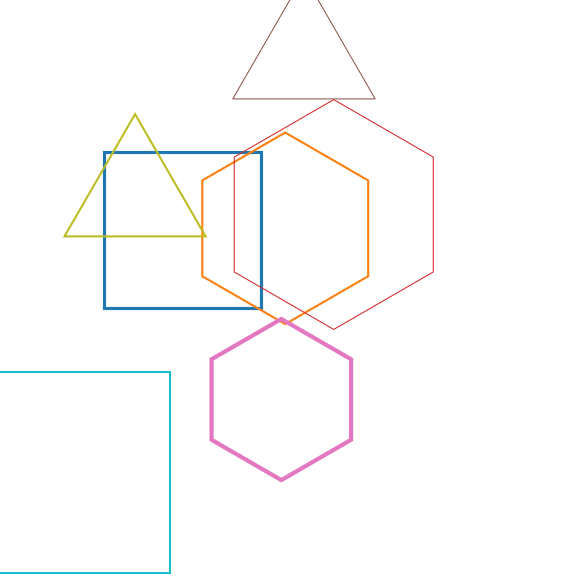[{"shape": "square", "thickness": 1.5, "radius": 0.68, "center": [0.316, 0.601]}, {"shape": "hexagon", "thickness": 1, "radius": 0.83, "center": [0.494, 0.604]}, {"shape": "hexagon", "thickness": 0.5, "radius": 0.99, "center": [0.578, 0.628]}, {"shape": "triangle", "thickness": 0.5, "radius": 0.71, "center": [0.526, 0.899]}, {"shape": "hexagon", "thickness": 2, "radius": 0.7, "center": [0.487, 0.307]}, {"shape": "triangle", "thickness": 1, "radius": 0.71, "center": [0.234, 0.66]}, {"shape": "square", "thickness": 1, "radius": 0.87, "center": [0.121, 0.181]}]